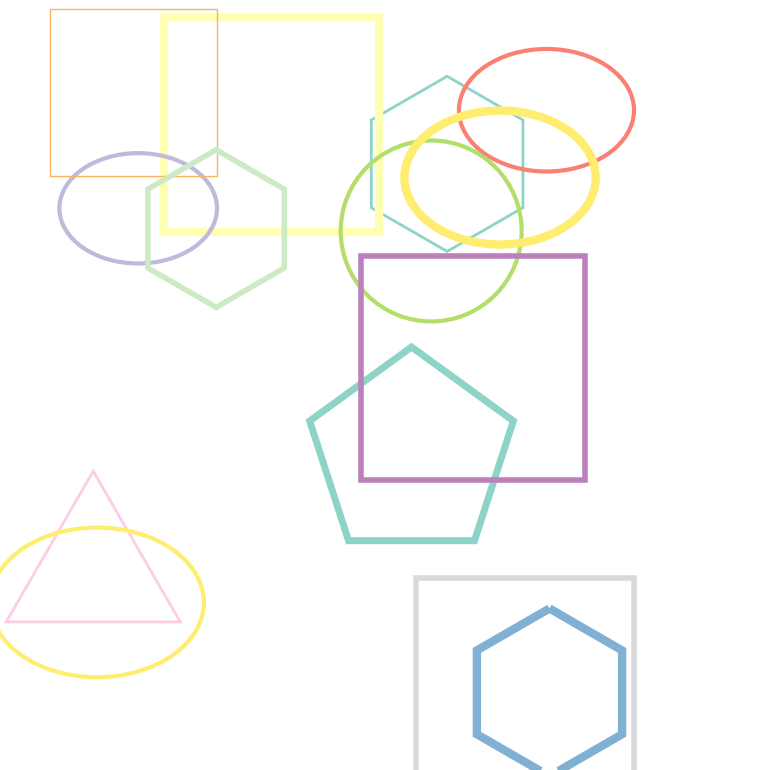[{"shape": "pentagon", "thickness": 2.5, "radius": 0.7, "center": [0.534, 0.41]}, {"shape": "hexagon", "thickness": 1, "radius": 0.57, "center": [0.581, 0.787]}, {"shape": "square", "thickness": 3, "radius": 0.7, "center": [0.353, 0.838]}, {"shape": "oval", "thickness": 1.5, "radius": 0.51, "center": [0.179, 0.729]}, {"shape": "oval", "thickness": 1.5, "radius": 0.57, "center": [0.71, 0.857]}, {"shape": "hexagon", "thickness": 3, "radius": 0.54, "center": [0.714, 0.101]}, {"shape": "square", "thickness": 0.5, "radius": 0.54, "center": [0.174, 0.88]}, {"shape": "circle", "thickness": 1.5, "radius": 0.59, "center": [0.56, 0.7]}, {"shape": "triangle", "thickness": 1, "radius": 0.65, "center": [0.121, 0.258]}, {"shape": "square", "thickness": 2, "radius": 0.71, "center": [0.682, 0.108]}, {"shape": "square", "thickness": 2, "radius": 0.73, "center": [0.614, 0.522]}, {"shape": "hexagon", "thickness": 2, "radius": 0.51, "center": [0.281, 0.703]}, {"shape": "oval", "thickness": 3, "radius": 0.62, "center": [0.649, 0.769]}, {"shape": "oval", "thickness": 1.5, "radius": 0.69, "center": [0.126, 0.218]}]